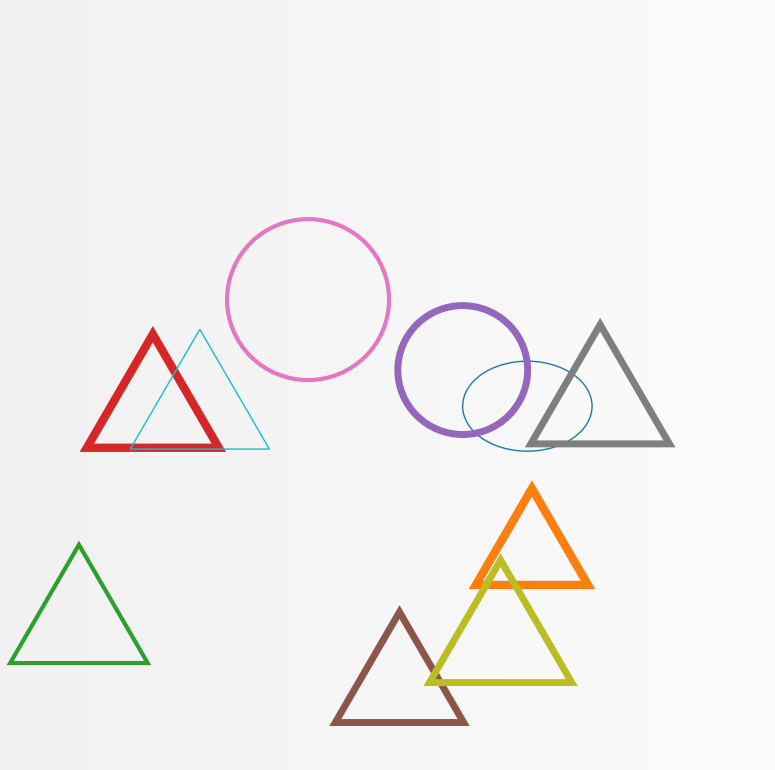[{"shape": "oval", "thickness": 0.5, "radius": 0.42, "center": [0.68, 0.472]}, {"shape": "triangle", "thickness": 3, "radius": 0.42, "center": [0.686, 0.282]}, {"shape": "triangle", "thickness": 1.5, "radius": 0.51, "center": [0.102, 0.19]}, {"shape": "triangle", "thickness": 3, "radius": 0.49, "center": [0.197, 0.468]}, {"shape": "circle", "thickness": 2.5, "radius": 0.42, "center": [0.597, 0.519]}, {"shape": "triangle", "thickness": 2.5, "radius": 0.48, "center": [0.515, 0.109]}, {"shape": "circle", "thickness": 1.5, "radius": 0.52, "center": [0.397, 0.611]}, {"shape": "triangle", "thickness": 2.5, "radius": 0.52, "center": [0.774, 0.475]}, {"shape": "triangle", "thickness": 2.5, "radius": 0.53, "center": [0.646, 0.167]}, {"shape": "triangle", "thickness": 0.5, "radius": 0.52, "center": [0.258, 0.469]}]